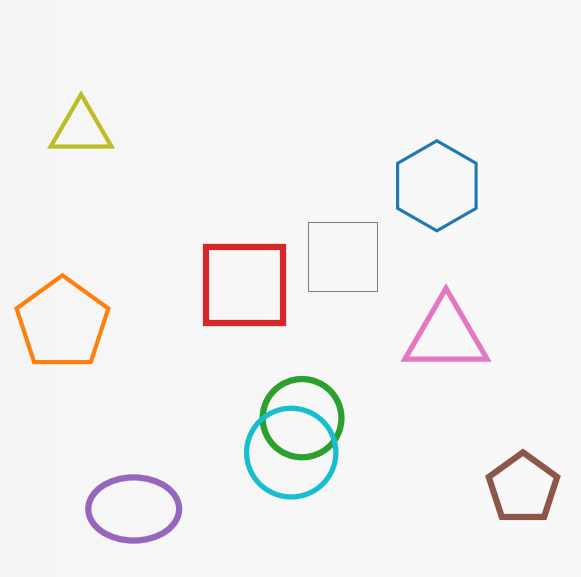[{"shape": "hexagon", "thickness": 1.5, "radius": 0.39, "center": [0.752, 0.677]}, {"shape": "pentagon", "thickness": 2, "radius": 0.42, "center": [0.107, 0.439]}, {"shape": "circle", "thickness": 3, "radius": 0.34, "center": [0.52, 0.275]}, {"shape": "square", "thickness": 3, "radius": 0.33, "center": [0.42, 0.506]}, {"shape": "oval", "thickness": 3, "radius": 0.39, "center": [0.23, 0.118]}, {"shape": "pentagon", "thickness": 3, "radius": 0.31, "center": [0.9, 0.154]}, {"shape": "triangle", "thickness": 2.5, "radius": 0.41, "center": [0.767, 0.418]}, {"shape": "square", "thickness": 0.5, "radius": 0.3, "center": [0.589, 0.555]}, {"shape": "triangle", "thickness": 2, "radius": 0.3, "center": [0.14, 0.776]}, {"shape": "circle", "thickness": 2.5, "radius": 0.38, "center": [0.501, 0.215]}]